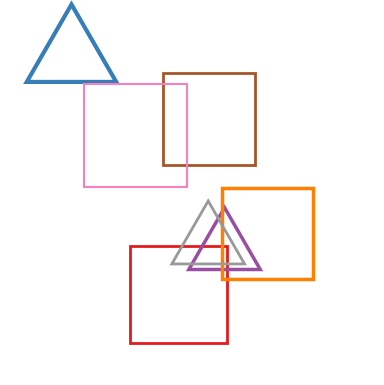[{"shape": "square", "thickness": 2, "radius": 0.63, "center": [0.463, 0.234]}, {"shape": "triangle", "thickness": 3, "radius": 0.67, "center": [0.186, 0.854]}, {"shape": "triangle", "thickness": 2.5, "radius": 0.54, "center": [0.583, 0.354]}, {"shape": "square", "thickness": 2.5, "radius": 0.59, "center": [0.696, 0.393]}, {"shape": "square", "thickness": 2, "radius": 0.6, "center": [0.542, 0.691]}, {"shape": "square", "thickness": 1.5, "radius": 0.67, "center": [0.352, 0.649]}, {"shape": "triangle", "thickness": 2, "radius": 0.55, "center": [0.541, 0.369]}]